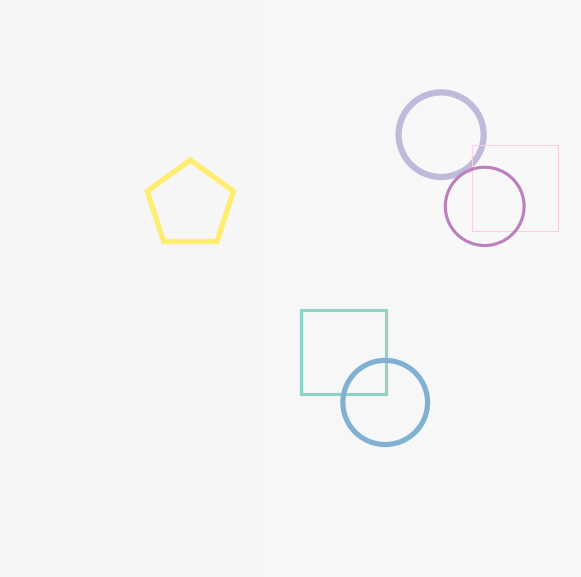[{"shape": "square", "thickness": 1.5, "radius": 0.37, "center": [0.591, 0.39]}, {"shape": "circle", "thickness": 3, "radius": 0.37, "center": [0.759, 0.766]}, {"shape": "circle", "thickness": 2.5, "radius": 0.36, "center": [0.663, 0.302]}, {"shape": "square", "thickness": 0.5, "radius": 0.37, "center": [0.886, 0.673]}, {"shape": "circle", "thickness": 1.5, "radius": 0.34, "center": [0.834, 0.642]}, {"shape": "pentagon", "thickness": 2.5, "radius": 0.39, "center": [0.327, 0.644]}]